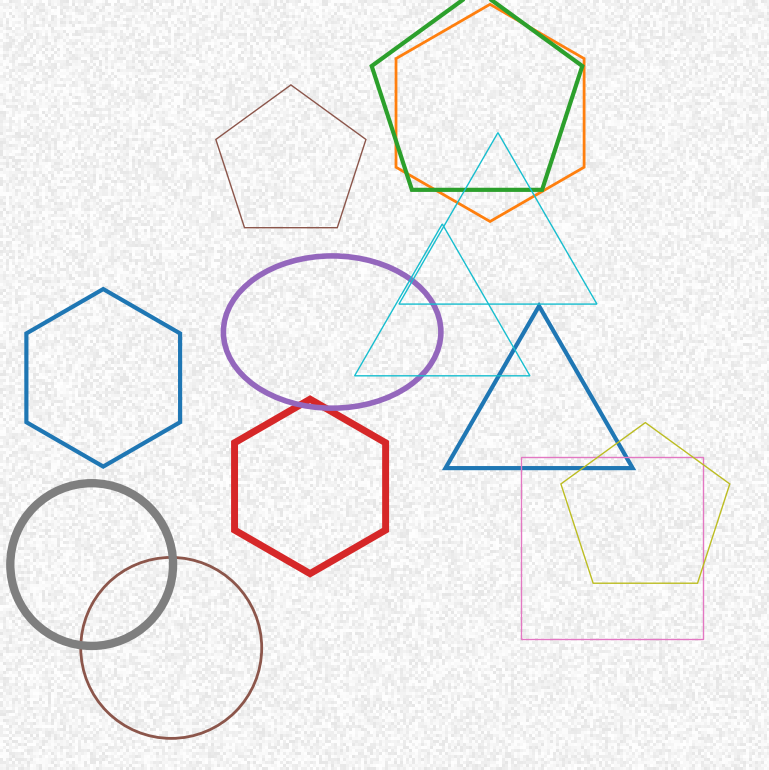[{"shape": "hexagon", "thickness": 1.5, "radius": 0.58, "center": [0.134, 0.509]}, {"shape": "triangle", "thickness": 1.5, "radius": 0.7, "center": [0.7, 0.462]}, {"shape": "hexagon", "thickness": 1, "radius": 0.71, "center": [0.636, 0.853]}, {"shape": "pentagon", "thickness": 1.5, "radius": 0.72, "center": [0.619, 0.87]}, {"shape": "hexagon", "thickness": 2.5, "radius": 0.57, "center": [0.403, 0.368]}, {"shape": "oval", "thickness": 2, "radius": 0.71, "center": [0.431, 0.569]}, {"shape": "pentagon", "thickness": 0.5, "radius": 0.51, "center": [0.378, 0.787]}, {"shape": "circle", "thickness": 1, "radius": 0.59, "center": [0.222, 0.159]}, {"shape": "square", "thickness": 0.5, "radius": 0.59, "center": [0.795, 0.288]}, {"shape": "circle", "thickness": 3, "radius": 0.53, "center": [0.119, 0.267]}, {"shape": "pentagon", "thickness": 0.5, "radius": 0.58, "center": [0.838, 0.336]}, {"shape": "triangle", "thickness": 0.5, "radius": 0.66, "center": [0.574, 0.578]}, {"shape": "triangle", "thickness": 0.5, "radius": 0.74, "center": [0.647, 0.679]}]